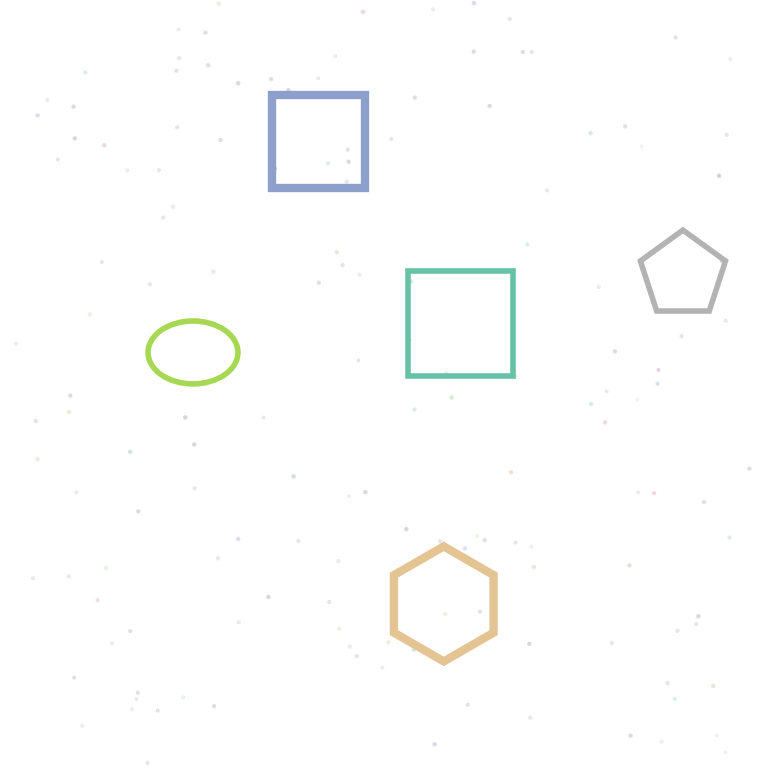[{"shape": "square", "thickness": 2, "radius": 0.34, "center": [0.598, 0.58]}, {"shape": "square", "thickness": 3, "radius": 0.3, "center": [0.414, 0.816]}, {"shape": "oval", "thickness": 2, "radius": 0.29, "center": [0.251, 0.542]}, {"shape": "hexagon", "thickness": 3, "radius": 0.37, "center": [0.576, 0.216]}, {"shape": "pentagon", "thickness": 2, "radius": 0.29, "center": [0.887, 0.643]}]